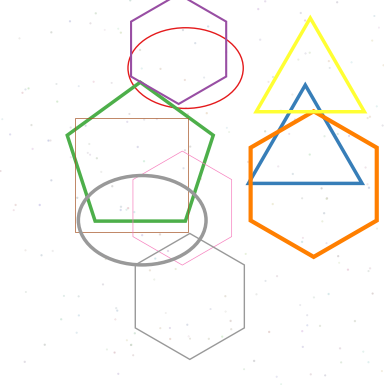[{"shape": "oval", "thickness": 1, "radius": 0.75, "center": [0.482, 0.823]}, {"shape": "triangle", "thickness": 2.5, "radius": 0.85, "center": [0.793, 0.609]}, {"shape": "pentagon", "thickness": 2.5, "radius": 1.0, "center": [0.364, 0.587]}, {"shape": "hexagon", "thickness": 1.5, "radius": 0.71, "center": [0.464, 0.873]}, {"shape": "hexagon", "thickness": 3, "radius": 0.95, "center": [0.815, 0.522]}, {"shape": "triangle", "thickness": 2.5, "radius": 0.81, "center": [0.806, 0.791]}, {"shape": "square", "thickness": 0.5, "radius": 0.74, "center": [0.342, 0.546]}, {"shape": "hexagon", "thickness": 0.5, "radius": 0.74, "center": [0.474, 0.459]}, {"shape": "hexagon", "thickness": 1, "radius": 0.82, "center": [0.493, 0.23]}, {"shape": "oval", "thickness": 2.5, "radius": 0.83, "center": [0.369, 0.428]}]